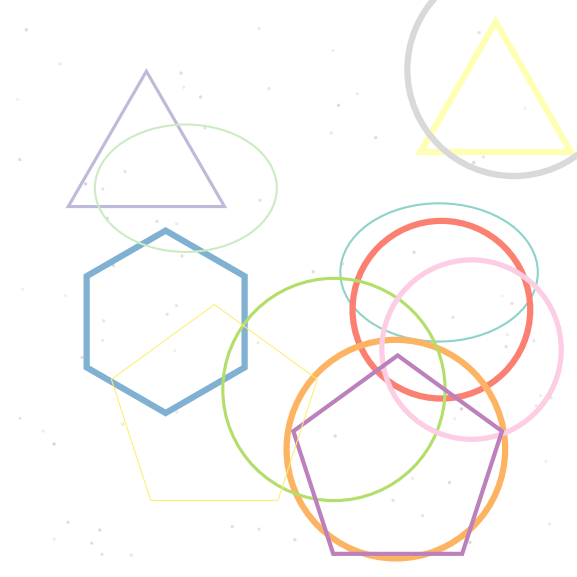[{"shape": "oval", "thickness": 1, "radius": 0.85, "center": [0.76, 0.527]}, {"shape": "triangle", "thickness": 3, "radius": 0.75, "center": [0.858, 0.811]}, {"shape": "triangle", "thickness": 1.5, "radius": 0.78, "center": [0.253, 0.72]}, {"shape": "circle", "thickness": 3, "radius": 0.77, "center": [0.764, 0.463]}, {"shape": "hexagon", "thickness": 3, "radius": 0.79, "center": [0.287, 0.442]}, {"shape": "circle", "thickness": 3, "radius": 0.95, "center": [0.685, 0.221]}, {"shape": "circle", "thickness": 1.5, "radius": 0.96, "center": [0.578, 0.325]}, {"shape": "circle", "thickness": 2.5, "radius": 0.78, "center": [0.817, 0.394]}, {"shape": "circle", "thickness": 3, "radius": 0.92, "center": [0.89, 0.879]}, {"shape": "pentagon", "thickness": 2, "radius": 0.95, "center": [0.689, 0.194]}, {"shape": "oval", "thickness": 1, "radius": 0.79, "center": [0.322, 0.673]}, {"shape": "pentagon", "thickness": 0.5, "radius": 0.94, "center": [0.371, 0.284]}]